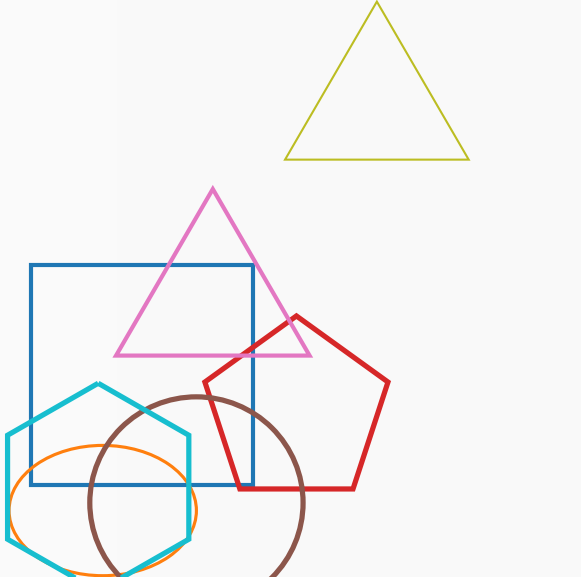[{"shape": "square", "thickness": 2, "radius": 0.95, "center": [0.244, 0.35]}, {"shape": "oval", "thickness": 1.5, "radius": 0.81, "center": [0.177, 0.115]}, {"shape": "pentagon", "thickness": 2.5, "radius": 0.83, "center": [0.51, 0.286]}, {"shape": "circle", "thickness": 2.5, "radius": 0.92, "center": [0.338, 0.129]}, {"shape": "triangle", "thickness": 2, "radius": 0.96, "center": [0.366, 0.48]}, {"shape": "triangle", "thickness": 1, "radius": 0.91, "center": [0.648, 0.814]}, {"shape": "hexagon", "thickness": 2.5, "radius": 0.9, "center": [0.169, 0.155]}]